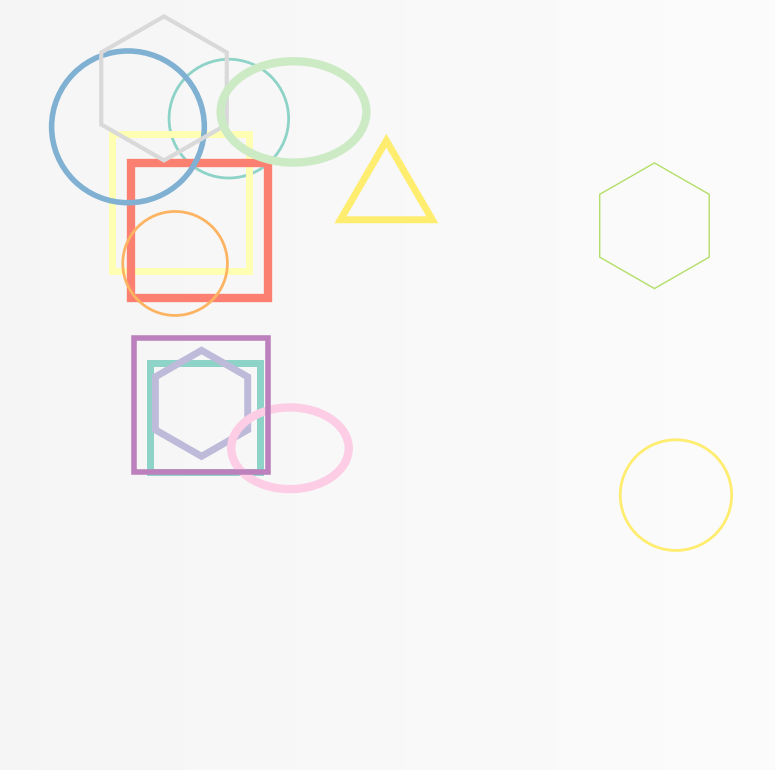[{"shape": "square", "thickness": 2.5, "radius": 0.35, "center": [0.264, 0.458]}, {"shape": "circle", "thickness": 1, "radius": 0.39, "center": [0.295, 0.846]}, {"shape": "square", "thickness": 2.5, "radius": 0.44, "center": [0.232, 0.737]}, {"shape": "hexagon", "thickness": 2.5, "radius": 0.34, "center": [0.26, 0.476]}, {"shape": "square", "thickness": 3, "radius": 0.44, "center": [0.258, 0.701]}, {"shape": "circle", "thickness": 2, "radius": 0.49, "center": [0.165, 0.835]}, {"shape": "circle", "thickness": 1, "radius": 0.34, "center": [0.226, 0.658]}, {"shape": "hexagon", "thickness": 0.5, "radius": 0.41, "center": [0.844, 0.707]}, {"shape": "oval", "thickness": 3, "radius": 0.38, "center": [0.374, 0.418]}, {"shape": "hexagon", "thickness": 1.5, "radius": 0.47, "center": [0.212, 0.885]}, {"shape": "square", "thickness": 2, "radius": 0.43, "center": [0.259, 0.474]}, {"shape": "oval", "thickness": 3, "radius": 0.47, "center": [0.379, 0.855]}, {"shape": "triangle", "thickness": 2.5, "radius": 0.34, "center": [0.499, 0.749]}, {"shape": "circle", "thickness": 1, "radius": 0.36, "center": [0.872, 0.357]}]